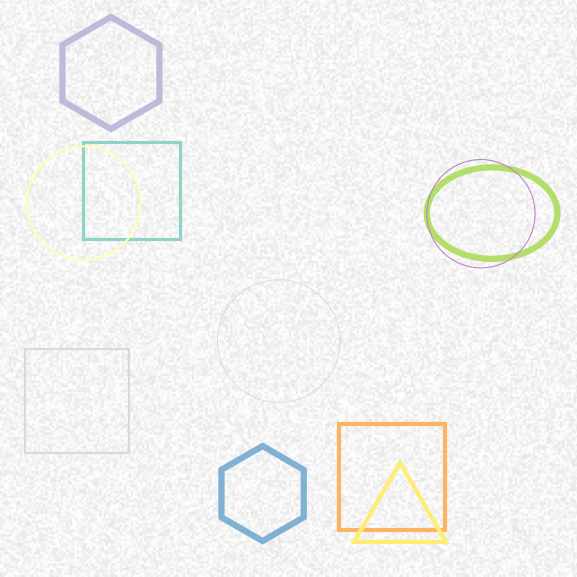[{"shape": "square", "thickness": 1.5, "radius": 0.42, "center": [0.228, 0.669]}, {"shape": "circle", "thickness": 1, "radius": 0.49, "center": [0.145, 0.647]}, {"shape": "hexagon", "thickness": 3, "radius": 0.48, "center": [0.192, 0.873]}, {"shape": "hexagon", "thickness": 3, "radius": 0.41, "center": [0.455, 0.145]}, {"shape": "square", "thickness": 2, "radius": 0.46, "center": [0.679, 0.174]}, {"shape": "oval", "thickness": 3, "radius": 0.57, "center": [0.852, 0.63]}, {"shape": "square", "thickness": 1, "radius": 0.45, "center": [0.133, 0.304]}, {"shape": "circle", "thickness": 0.5, "radius": 0.47, "center": [0.833, 0.629]}, {"shape": "circle", "thickness": 0.5, "radius": 0.53, "center": [0.483, 0.409]}, {"shape": "triangle", "thickness": 2, "radius": 0.46, "center": [0.693, 0.107]}]